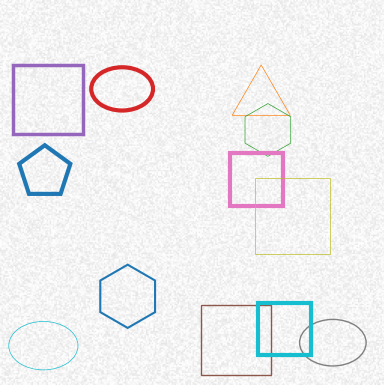[{"shape": "pentagon", "thickness": 3, "radius": 0.35, "center": [0.116, 0.553]}, {"shape": "hexagon", "thickness": 1.5, "radius": 0.41, "center": [0.332, 0.23]}, {"shape": "triangle", "thickness": 0.5, "radius": 0.44, "center": [0.678, 0.744]}, {"shape": "hexagon", "thickness": 0.5, "radius": 0.34, "center": [0.696, 0.662]}, {"shape": "oval", "thickness": 3, "radius": 0.4, "center": [0.317, 0.769]}, {"shape": "square", "thickness": 2.5, "radius": 0.45, "center": [0.125, 0.742]}, {"shape": "square", "thickness": 1, "radius": 0.45, "center": [0.613, 0.116]}, {"shape": "square", "thickness": 3, "radius": 0.35, "center": [0.666, 0.534]}, {"shape": "oval", "thickness": 1, "radius": 0.43, "center": [0.865, 0.11]}, {"shape": "square", "thickness": 0.5, "radius": 0.49, "center": [0.76, 0.439]}, {"shape": "oval", "thickness": 0.5, "radius": 0.45, "center": [0.113, 0.102]}, {"shape": "square", "thickness": 3, "radius": 0.34, "center": [0.738, 0.145]}]